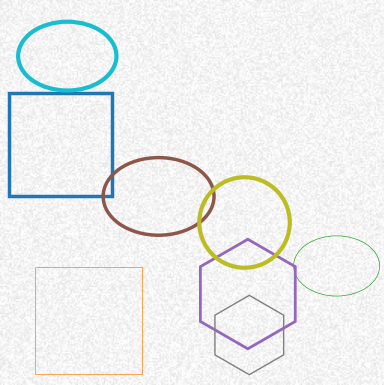[{"shape": "square", "thickness": 2.5, "radius": 0.67, "center": [0.157, 0.625]}, {"shape": "square", "thickness": 0.5, "radius": 0.7, "center": [0.23, 0.168]}, {"shape": "oval", "thickness": 0.5, "radius": 0.56, "center": [0.874, 0.309]}, {"shape": "hexagon", "thickness": 2, "radius": 0.71, "center": [0.644, 0.236]}, {"shape": "oval", "thickness": 2.5, "radius": 0.72, "center": [0.412, 0.49]}, {"shape": "hexagon", "thickness": 1, "radius": 0.52, "center": [0.647, 0.13]}, {"shape": "circle", "thickness": 3, "radius": 0.59, "center": [0.635, 0.422]}, {"shape": "oval", "thickness": 3, "radius": 0.64, "center": [0.175, 0.854]}]